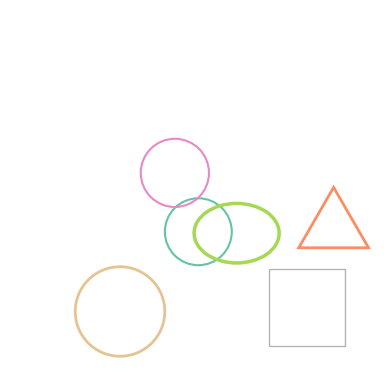[{"shape": "circle", "thickness": 1.5, "radius": 0.43, "center": [0.515, 0.398]}, {"shape": "triangle", "thickness": 2, "radius": 0.52, "center": [0.867, 0.409]}, {"shape": "circle", "thickness": 1.5, "radius": 0.44, "center": [0.454, 0.551]}, {"shape": "oval", "thickness": 2.5, "radius": 0.55, "center": [0.615, 0.394]}, {"shape": "circle", "thickness": 2, "radius": 0.58, "center": [0.312, 0.191]}, {"shape": "square", "thickness": 1, "radius": 0.5, "center": [0.797, 0.202]}]